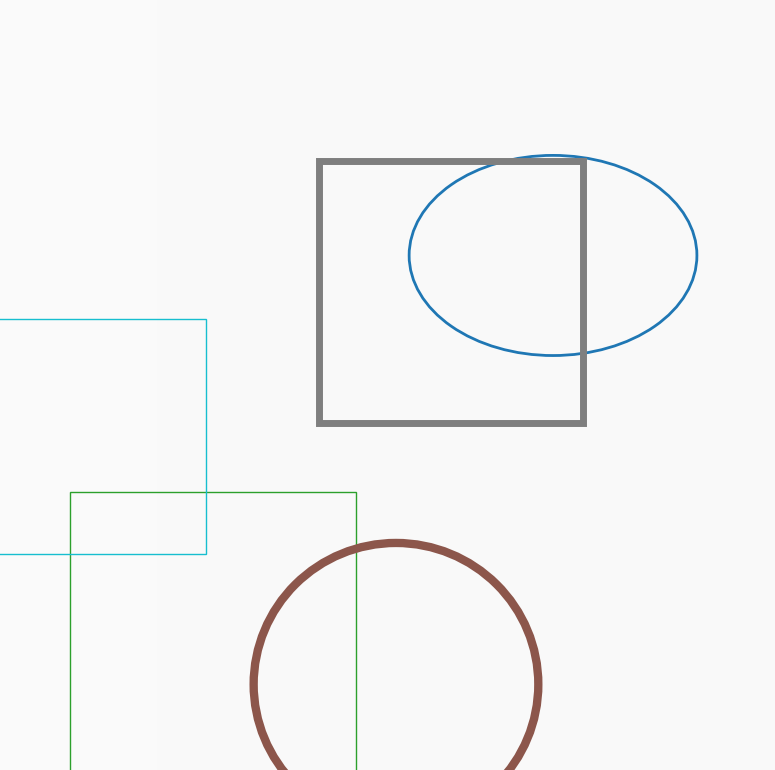[{"shape": "oval", "thickness": 1, "radius": 0.93, "center": [0.714, 0.668]}, {"shape": "square", "thickness": 0.5, "radius": 0.92, "center": [0.275, 0.177]}, {"shape": "circle", "thickness": 3, "radius": 0.92, "center": [0.511, 0.111]}, {"shape": "square", "thickness": 2.5, "radius": 0.85, "center": [0.582, 0.621]}, {"shape": "square", "thickness": 0.5, "radius": 0.76, "center": [0.114, 0.433]}]